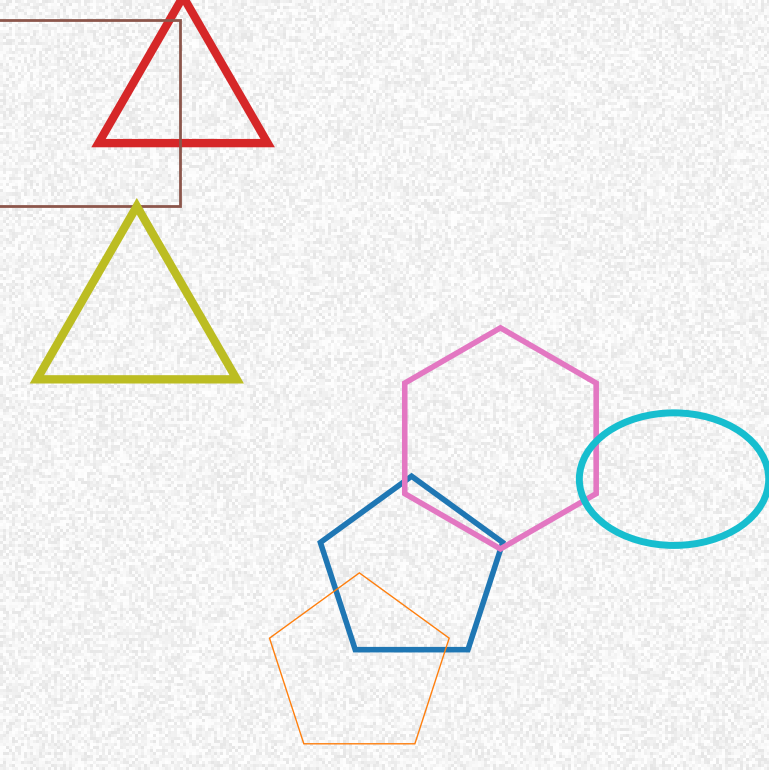[{"shape": "pentagon", "thickness": 2, "radius": 0.62, "center": [0.535, 0.257]}, {"shape": "pentagon", "thickness": 0.5, "radius": 0.61, "center": [0.467, 0.133]}, {"shape": "triangle", "thickness": 3, "radius": 0.63, "center": [0.238, 0.878]}, {"shape": "square", "thickness": 1, "radius": 0.6, "center": [0.112, 0.854]}, {"shape": "hexagon", "thickness": 2, "radius": 0.72, "center": [0.65, 0.431]}, {"shape": "triangle", "thickness": 3, "radius": 0.75, "center": [0.178, 0.582]}, {"shape": "oval", "thickness": 2.5, "radius": 0.61, "center": [0.875, 0.378]}]